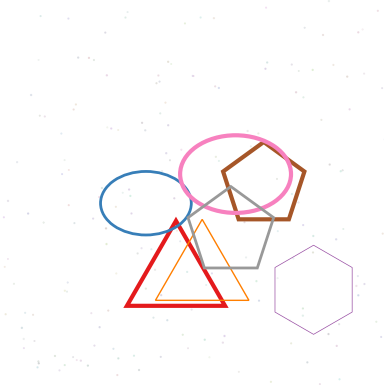[{"shape": "triangle", "thickness": 3, "radius": 0.74, "center": [0.457, 0.279]}, {"shape": "oval", "thickness": 2, "radius": 0.59, "center": [0.379, 0.472]}, {"shape": "hexagon", "thickness": 0.5, "radius": 0.58, "center": [0.814, 0.247]}, {"shape": "triangle", "thickness": 1, "radius": 0.7, "center": [0.525, 0.29]}, {"shape": "pentagon", "thickness": 3, "radius": 0.56, "center": [0.685, 0.52]}, {"shape": "oval", "thickness": 3, "radius": 0.72, "center": [0.612, 0.548]}, {"shape": "pentagon", "thickness": 2, "radius": 0.58, "center": [0.6, 0.399]}]